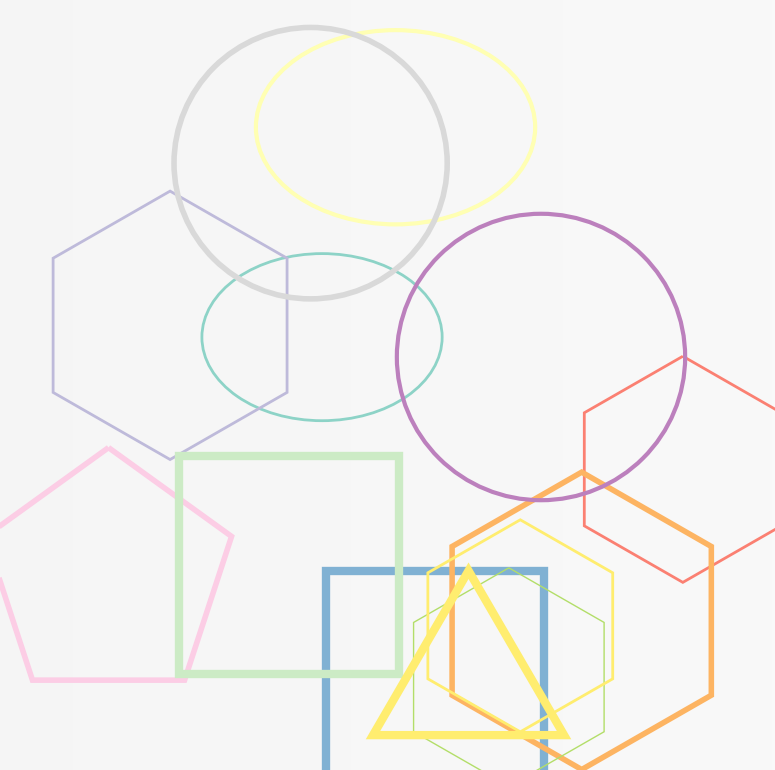[{"shape": "oval", "thickness": 1, "radius": 0.78, "center": [0.416, 0.562]}, {"shape": "oval", "thickness": 1.5, "radius": 0.9, "center": [0.51, 0.835]}, {"shape": "hexagon", "thickness": 1, "radius": 0.87, "center": [0.219, 0.578]}, {"shape": "hexagon", "thickness": 1, "radius": 0.73, "center": [0.881, 0.391]}, {"shape": "square", "thickness": 3, "radius": 0.7, "center": [0.562, 0.118]}, {"shape": "hexagon", "thickness": 2, "radius": 0.97, "center": [0.751, 0.194]}, {"shape": "hexagon", "thickness": 0.5, "radius": 0.71, "center": [0.657, 0.121]}, {"shape": "pentagon", "thickness": 2, "radius": 0.83, "center": [0.14, 0.252]}, {"shape": "circle", "thickness": 2, "radius": 0.88, "center": [0.401, 0.788]}, {"shape": "circle", "thickness": 1.5, "radius": 0.93, "center": [0.698, 0.536]}, {"shape": "square", "thickness": 3, "radius": 0.71, "center": [0.373, 0.266]}, {"shape": "triangle", "thickness": 3, "radius": 0.71, "center": [0.605, 0.116]}, {"shape": "hexagon", "thickness": 1, "radius": 0.69, "center": [0.671, 0.187]}]